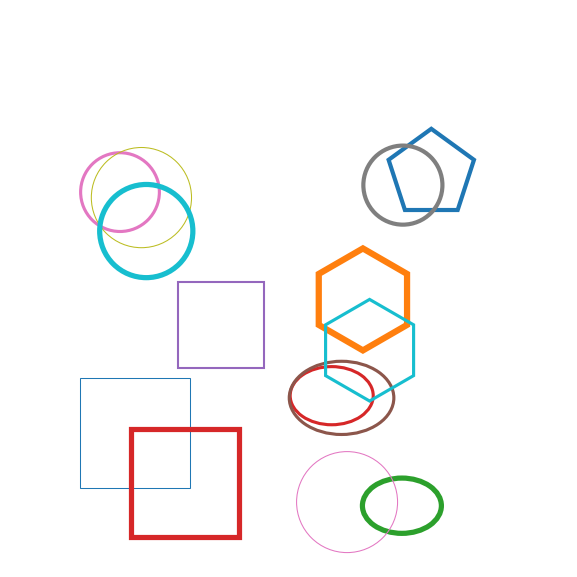[{"shape": "pentagon", "thickness": 2, "radius": 0.39, "center": [0.747, 0.698]}, {"shape": "square", "thickness": 0.5, "radius": 0.47, "center": [0.234, 0.249]}, {"shape": "hexagon", "thickness": 3, "radius": 0.44, "center": [0.628, 0.481]}, {"shape": "oval", "thickness": 2.5, "radius": 0.34, "center": [0.696, 0.123]}, {"shape": "oval", "thickness": 1.5, "radius": 0.36, "center": [0.574, 0.314]}, {"shape": "square", "thickness": 2.5, "radius": 0.47, "center": [0.321, 0.163]}, {"shape": "square", "thickness": 1, "radius": 0.37, "center": [0.382, 0.437]}, {"shape": "oval", "thickness": 1.5, "radius": 0.45, "center": [0.591, 0.31]}, {"shape": "circle", "thickness": 0.5, "radius": 0.44, "center": [0.601, 0.13]}, {"shape": "circle", "thickness": 1.5, "radius": 0.34, "center": [0.208, 0.666]}, {"shape": "circle", "thickness": 2, "radius": 0.34, "center": [0.698, 0.679]}, {"shape": "circle", "thickness": 0.5, "radius": 0.43, "center": [0.245, 0.657]}, {"shape": "circle", "thickness": 2.5, "radius": 0.4, "center": [0.253, 0.599]}, {"shape": "hexagon", "thickness": 1.5, "radius": 0.44, "center": [0.64, 0.393]}]